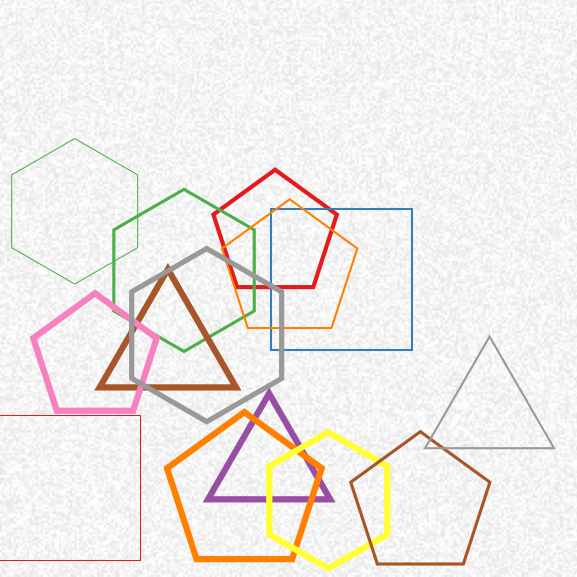[{"shape": "square", "thickness": 0.5, "radius": 0.63, "center": [0.116, 0.155]}, {"shape": "pentagon", "thickness": 2, "radius": 0.56, "center": [0.476, 0.593]}, {"shape": "square", "thickness": 1, "radius": 0.61, "center": [0.591, 0.515]}, {"shape": "hexagon", "thickness": 0.5, "radius": 0.63, "center": [0.129, 0.633]}, {"shape": "hexagon", "thickness": 1.5, "radius": 0.7, "center": [0.319, 0.531]}, {"shape": "triangle", "thickness": 3, "radius": 0.61, "center": [0.466, 0.196]}, {"shape": "pentagon", "thickness": 3, "radius": 0.7, "center": [0.423, 0.145]}, {"shape": "pentagon", "thickness": 1, "radius": 0.62, "center": [0.502, 0.531]}, {"shape": "hexagon", "thickness": 3, "radius": 0.59, "center": [0.568, 0.133]}, {"shape": "triangle", "thickness": 3, "radius": 0.68, "center": [0.291, 0.396]}, {"shape": "pentagon", "thickness": 1.5, "radius": 0.63, "center": [0.728, 0.125]}, {"shape": "pentagon", "thickness": 3, "radius": 0.56, "center": [0.165, 0.379]}, {"shape": "hexagon", "thickness": 2.5, "radius": 0.75, "center": [0.358, 0.419]}, {"shape": "triangle", "thickness": 1, "radius": 0.64, "center": [0.848, 0.287]}]